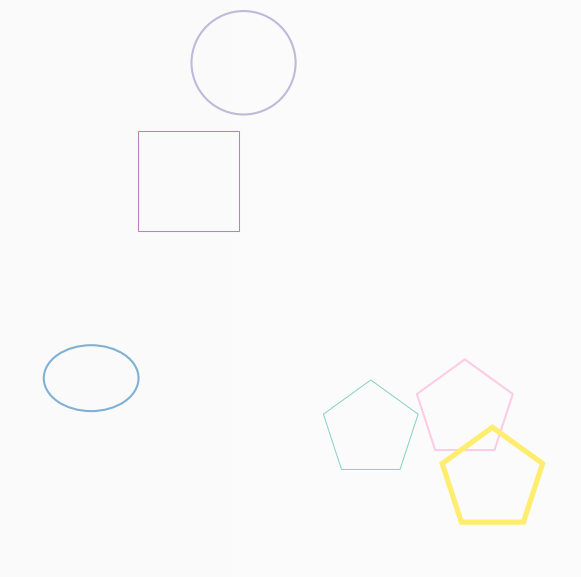[{"shape": "pentagon", "thickness": 0.5, "radius": 0.43, "center": [0.638, 0.256]}, {"shape": "circle", "thickness": 1, "radius": 0.45, "center": [0.419, 0.89]}, {"shape": "oval", "thickness": 1, "radius": 0.41, "center": [0.157, 0.344]}, {"shape": "pentagon", "thickness": 1, "radius": 0.43, "center": [0.8, 0.29]}, {"shape": "square", "thickness": 0.5, "radius": 0.43, "center": [0.324, 0.686]}, {"shape": "pentagon", "thickness": 2.5, "radius": 0.45, "center": [0.847, 0.168]}]